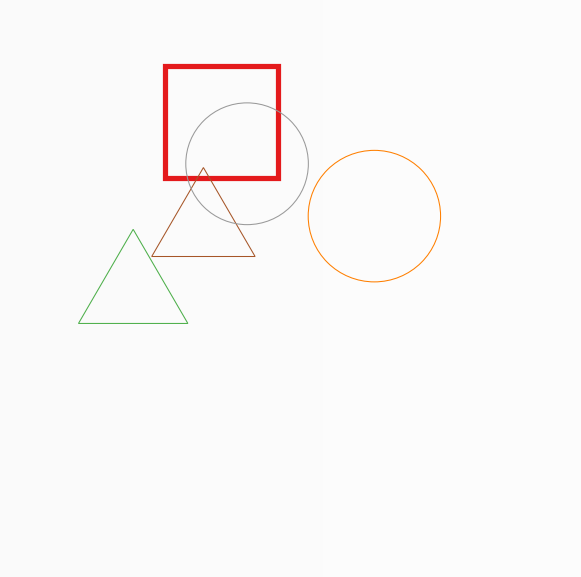[{"shape": "square", "thickness": 2.5, "radius": 0.48, "center": [0.381, 0.788]}, {"shape": "triangle", "thickness": 0.5, "radius": 0.54, "center": [0.229, 0.493]}, {"shape": "circle", "thickness": 0.5, "radius": 0.57, "center": [0.644, 0.625]}, {"shape": "triangle", "thickness": 0.5, "radius": 0.51, "center": [0.35, 0.606]}, {"shape": "circle", "thickness": 0.5, "radius": 0.53, "center": [0.425, 0.716]}]